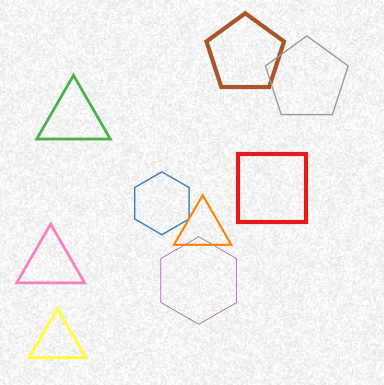[{"shape": "square", "thickness": 3, "radius": 0.44, "center": [0.707, 0.512]}, {"shape": "hexagon", "thickness": 1, "radius": 0.41, "center": [0.421, 0.472]}, {"shape": "triangle", "thickness": 2, "radius": 0.55, "center": [0.191, 0.694]}, {"shape": "hexagon", "thickness": 0.5, "radius": 0.57, "center": [0.516, 0.271]}, {"shape": "triangle", "thickness": 1.5, "radius": 0.43, "center": [0.526, 0.407]}, {"shape": "triangle", "thickness": 2, "radius": 0.42, "center": [0.149, 0.114]}, {"shape": "pentagon", "thickness": 3, "radius": 0.53, "center": [0.637, 0.86]}, {"shape": "triangle", "thickness": 2, "radius": 0.51, "center": [0.132, 0.316]}, {"shape": "pentagon", "thickness": 1, "radius": 0.56, "center": [0.797, 0.794]}]